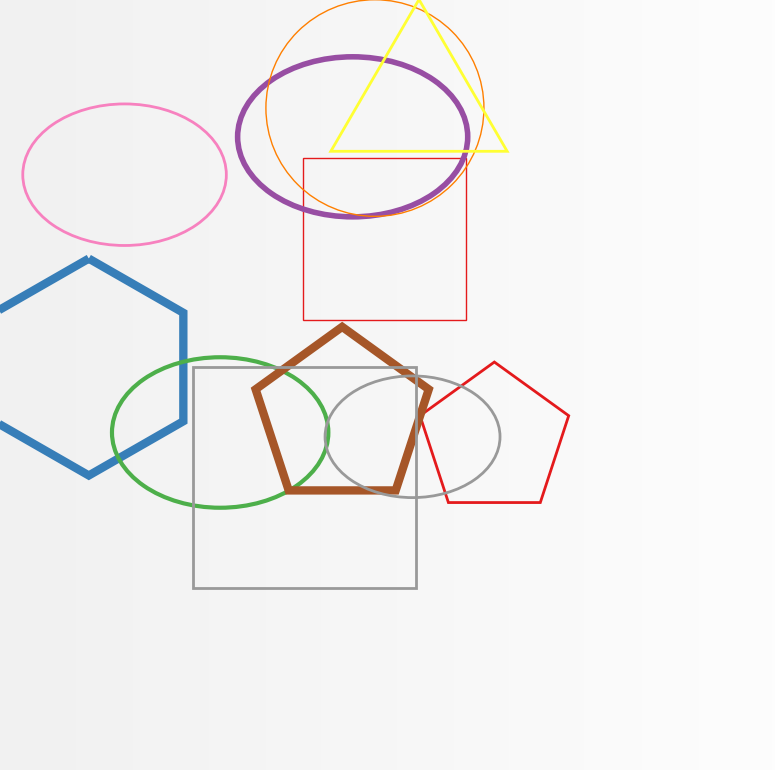[{"shape": "pentagon", "thickness": 1, "radius": 0.5, "center": [0.638, 0.429]}, {"shape": "square", "thickness": 0.5, "radius": 0.53, "center": [0.496, 0.689]}, {"shape": "hexagon", "thickness": 3, "radius": 0.7, "center": [0.115, 0.523]}, {"shape": "oval", "thickness": 1.5, "radius": 0.7, "center": [0.284, 0.438]}, {"shape": "oval", "thickness": 2, "radius": 0.74, "center": [0.455, 0.822]}, {"shape": "circle", "thickness": 0.5, "radius": 0.7, "center": [0.484, 0.86]}, {"shape": "triangle", "thickness": 1, "radius": 0.66, "center": [0.541, 0.869]}, {"shape": "pentagon", "thickness": 3, "radius": 0.59, "center": [0.442, 0.458]}, {"shape": "oval", "thickness": 1, "radius": 0.66, "center": [0.161, 0.773]}, {"shape": "square", "thickness": 1, "radius": 0.72, "center": [0.393, 0.38]}, {"shape": "oval", "thickness": 1, "radius": 0.56, "center": [0.532, 0.433]}]